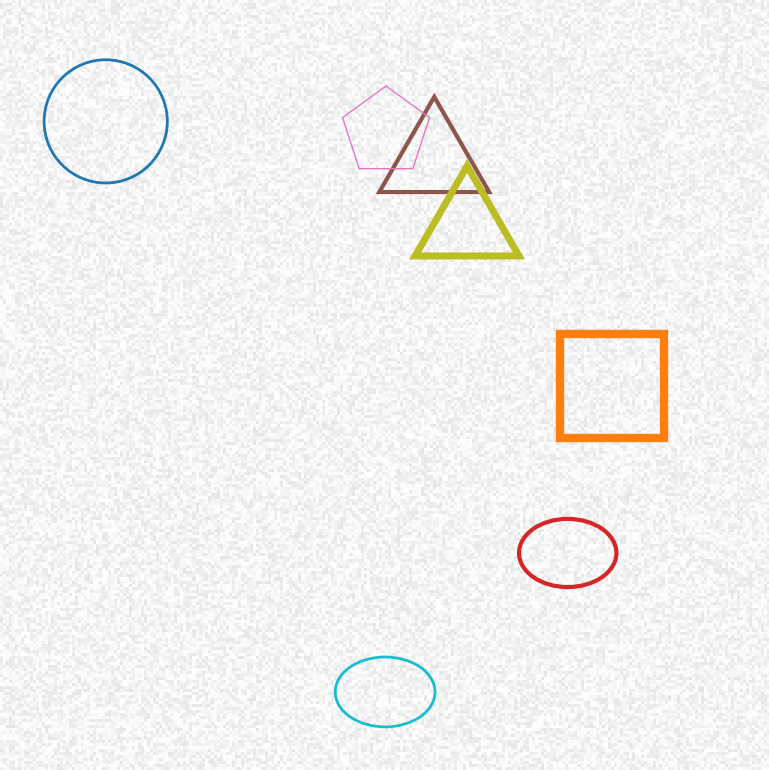[{"shape": "circle", "thickness": 1, "radius": 0.4, "center": [0.137, 0.842]}, {"shape": "square", "thickness": 3, "radius": 0.34, "center": [0.795, 0.499]}, {"shape": "oval", "thickness": 1.5, "radius": 0.32, "center": [0.737, 0.282]}, {"shape": "triangle", "thickness": 1.5, "radius": 0.41, "center": [0.564, 0.792]}, {"shape": "pentagon", "thickness": 0.5, "radius": 0.3, "center": [0.501, 0.829]}, {"shape": "triangle", "thickness": 2.5, "radius": 0.39, "center": [0.607, 0.707]}, {"shape": "oval", "thickness": 1, "radius": 0.32, "center": [0.5, 0.101]}]